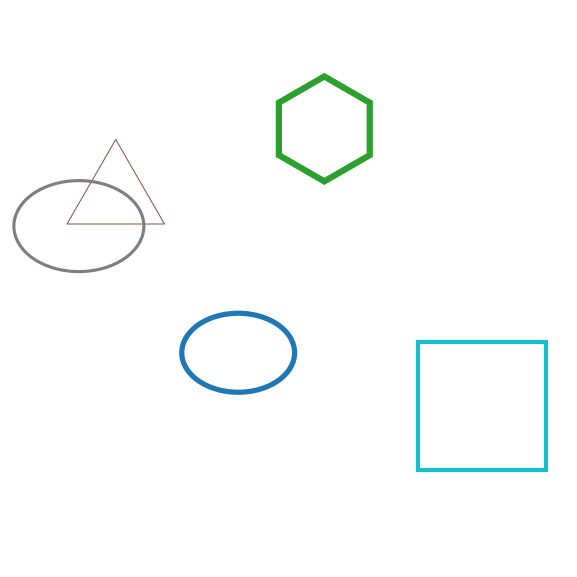[{"shape": "oval", "thickness": 2.5, "radius": 0.49, "center": [0.412, 0.388]}, {"shape": "hexagon", "thickness": 3, "radius": 0.45, "center": [0.562, 0.776]}, {"shape": "triangle", "thickness": 0.5, "radius": 0.49, "center": [0.2, 0.66]}, {"shape": "oval", "thickness": 1.5, "radius": 0.56, "center": [0.137, 0.608]}, {"shape": "square", "thickness": 2, "radius": 0.55, "center": [0.835, 0.296]}]